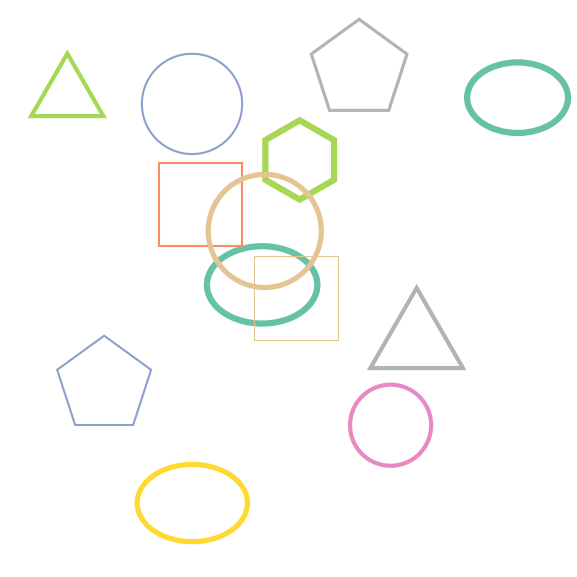[{"shape": "oval", "thickness": 3, "radius": 0.48, "center": [0.454, 0.506]}, {"shape": "oval", "thickness": 3, "radius": 0.44, "center": [0.896, 0.83]}, {"shape": "square", "thickness": 1, "radius": 0.36, "center": [0.348, 0.645]}, {"shape": "circle", "thickness": 1, "radius": 0.43, "center": [0.333, 0.819]}, {"shape": "pentagon", "thickness": 1, "radius": 0.43, "center": [0.18, 0.332]}, {"shape": "circle", "thickness": 2, "radius": 0.35, "center": [0.676, 0.263]}, {"shape": "hexagon", "thickness": 3, "radius": 0.34, "center": [0.519, 0.722]}, {"shape": "triangle", "thickness": 2, "radius": 0.36, "center": [0.117, 0.834]}, {"shape": "oval", "thickness": 2.5, "radius": 0.48, "center": [0.333, 0.128]}, {"shape": "circle", "thickness": 2.5, "radius": 0.49, "center": [0.458, 0.599]}, {"shape": "square", "thickness": 0.5, "radius": 0.36, "center": [0.513, 0.483]}, {"shape": "triangle", "thickness": 2, "radius": 0.46, "center": [0.721, 0.408]}, {"shape": "pentagon", "thickness": 1.5, "radius": 0.44, "center": [0.622, 0.879]}]